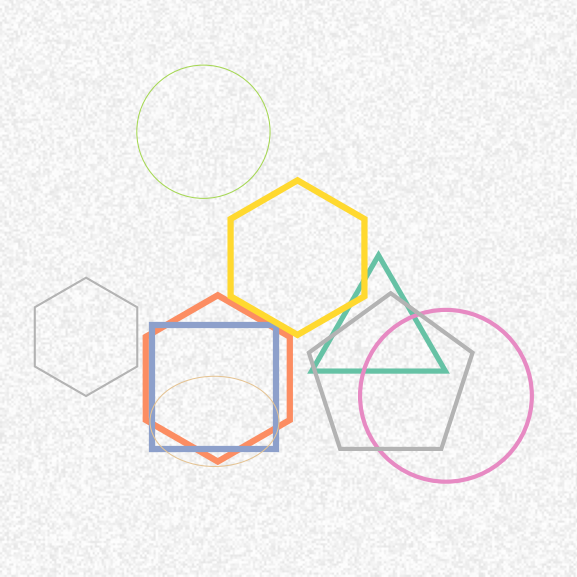[{"shape": "triangle", "thickness": 2.5, "radius": 0.67, "center": [0.655, 0.423]}, {"shape": "hexagon", "thickness": 3, "radius": 0.72, "center": [0.377, 0.344]}, {"shape": "square", "thickness": 3, "radius": 0.54, "center": [0.37, 0.328]}, {"shape": "circle", "thickness": 2, "radius": 0.74, "center": [0.772, 0.314]}, {"shape": "circle", "thickness": 0.5, "radius": 0.58, "center": [0.352, 0.771]}, {"shape": "hexagon", "thickness": 3, "radius": 0.67, "center": [0.515, 0.553]}, {"shape": "oval", "thickness": 0.5, "radius": 0.56, "center": [0.371, 0.269]}, {"shape": "hexagon", "thickness": 1, "radius": 0.51, "center": [0.149, 0.416]}, {"shape": "pentagon", "thickness": 2, "radius": 0.75, "center": [0.677, 0.342]}]